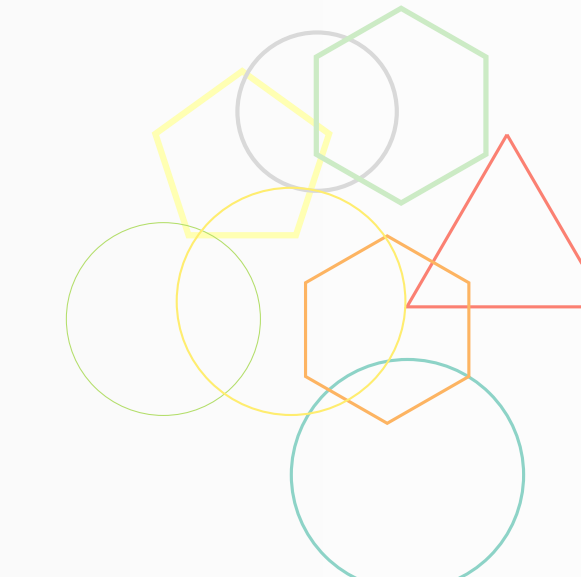[{"shape": "circle", "thickness": 1.5, "radius": 1.0, "center": [0.701, 0.177]}, {"shape": "pentagon", "thickness": 3, "radius": 0.79, "center": [0.417, 0.719]}, {"shape": "triangle", "thickness": 1.5, "radius": 0.99, "center": [0.872, 0.567]}, {"shape": "hexagon", "thickness": 1.5, "radius": 0.81, "center": [0.666, 0.428]}, {"shape": "circle", "thickness": 0.5, "radius": 0.83, "center": [0.281, 0.447]}, {"shape": "circle", "thickness": 2, "radius": 0.69, "center": [0.546, 0.806]}, {"shape": "hexagon", "thickness": 2.5, "radius": 0.84, "center": [0.69, 0.816]}, {"shape": "circle", "thickness": 1, "radius": 0.98, "center": [0.501, 0.477]}]